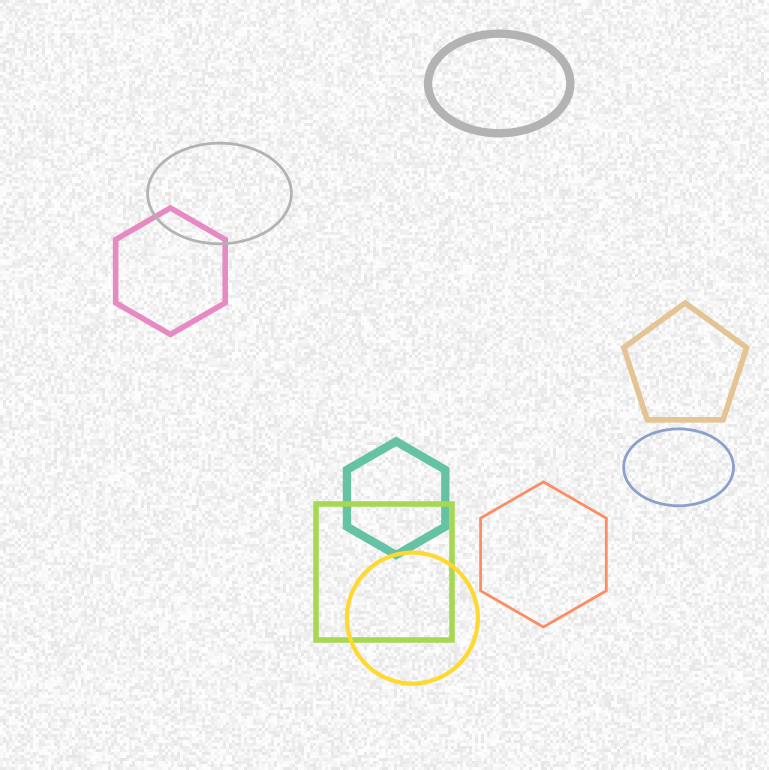[{"shape": "hexagon", "thickness": 3, "radius": 0.37, "center": [0.514, 0.353]}, {"shape": "hexagon", "thickness": 1, "radius": 0.47, "center": [0.706, 0.28]}, {"shape": "oval", "thickness": 1, "radius": 0.36, "center": [0.881, 0.393]}, {"shape": "hexagon", "thickness": 2, "radius": 0.41, "center": [0.221, 0.648]}, {"shape": "square", "thickness": 2, "radius": 0.44, "center": [0.499, 0.257]}, {"shape": "circle", "thickness": 1.5, "radius": 0.43, "center": [0.536, 0.197]}, {"shape": "pentagon", "thickness": 2, "radius": 0.42, "center": [0.89, 0.523]}, {"shape": "oval", "thickness": 1, "radius": 0.47, "center": [0.285, 0.749]}, {"shape": "oval", "thickness": 3, "radius": 0.46, "center": [0.648, 0.892]}]